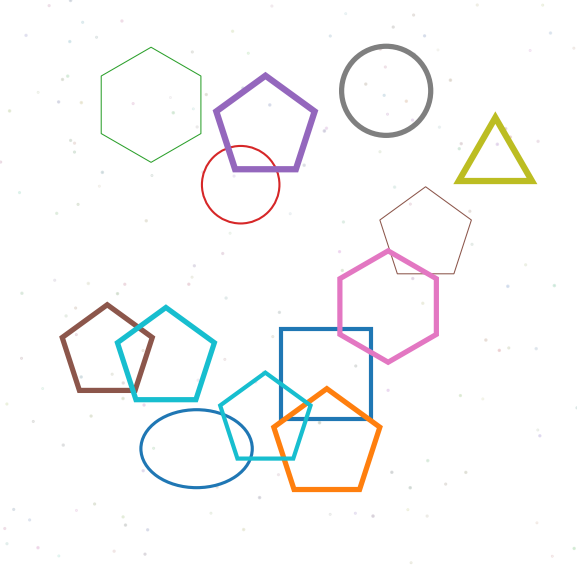[{"shape": "oval", "thickness": 1.5, "radius": 0.48, "center": [0.34, 0.222]}, {"shape": "square", "thickness": 2, "radius": 0.39, "center": [0.564, 0.351]}, {"shape": "pentagon", "thickness": 2.5, "radius": 0.48, "center": [0.566, 0.23]}, {"shape": "hexagon", "thickness": 0.5, "radius": 0.5, "center": [0.262, 0.818]}, {"shape": "circle", "thickness": 1, "radius": 0.34, "center": [0.417, 0.679]}, {"shape": "pentagon", "thickness": 3, "radius": 0.45, "center": [0.46, 0.779]}, {"shape": "pentagon", "thickness": 2.5, "radius": 0.41, "center": [0.186, 0.389]}, {"shape": "pentagon", "thickness": 0.5, "radius": 0.42, "center": [0.737, 0.592]}, {"shape": "hexagon", "thickness": 2.5, "radius": 0.48, "center": [0.672, 0.468]}, {"shape": "circle", "thickness": 2.5, "radius": 0.39, "center": [0.669, 0.842]}, {"shape": "triangle", "thickness": 3, "radius": 0.37, "center": [0.858, 0.722]}, {"shape": "pentagon", "thickness": 2, "radius": 0.41, "center": [0.459, 0.272]}, {"shape": "pentagon", "thickness": 2.5, "radius": 0.44, "center": [0.287, 0.378]}]